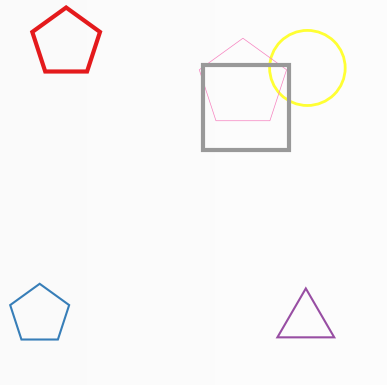[{"shape": "pentagon", "thickness": 3, "radius": 0.46, "center": [0.171, 0.889]}, {"shape": "pentagon", "thickness": 1.5, "radius": 0.4, "center": [0.102, 0.183]}, {"shape": "triangle", "thickness": 1.5, "radius": 0.42, "center": [0.789, 0.166]}, {"shape": "circle", "thickness": 2, "radius": 0.49, "center": [0.793, 0.824]}, {"shape": "pentagon", "thickness": 0.5, "radius": 0.59, "center": [0.627, 0.782]}, {"shape": "square", "thickness": 3, "radius": 0.55, "center": [0.634, 0.721]}]